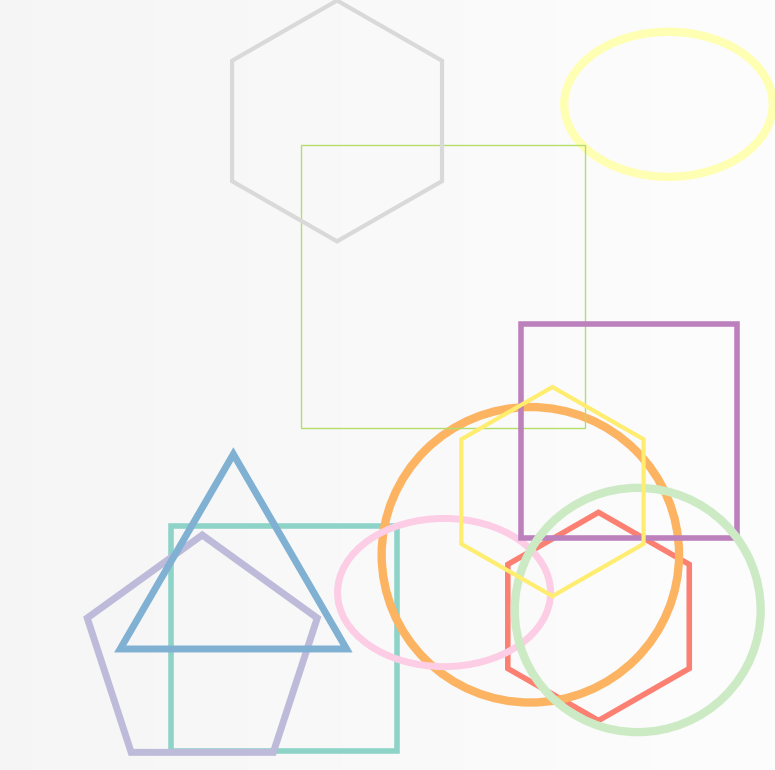[{"shape": "square", "thickness": 2, "radius": 0.73, "center": [0.366, 0.171]}, {"shape": "oval", "thickness": 3, "radius": 0.67, "center": [0.863, 0.865]}, {"shape": "pentagon", "thickness": 2.5, "radius": 0.78, "center": [0.261, 0.149]}, {"shape": "hexagon", "thickness": 2, "radius": 0.68, "center": [0.772, 0.199]}, {"shape": "triangle", "thickness": 2.5, "radius": 0.84, "center": [0.301, 0.242]}, {"shape": "circle", "thickness": 3, "radius": 0.96, "center": [0.684, 0.28]}, {"shape": "square", "thickness": 0.5, "radius": 0.92, "center": [0.572, 0.628]}, {"shape": "oval", "thickness": 2.5, "radius": 0.69, "center": [0.573, 0.23]}, {"shape": "hexagon", "thickness": 1.5, "radius": 0.78, "center": [0.435, 0.843]}, {"shape": "square", "thickness": 2, "radius": 0.7, "center": [0.812, 0.44]}, {"shape": "circle", "thickness": 3, "radius": 0.79, "center": [0.823, 0.208]}, {"shape": "hexagon", "thickness": 1.5, "radius": 0.68, "center": [0.713, 0.362]}]